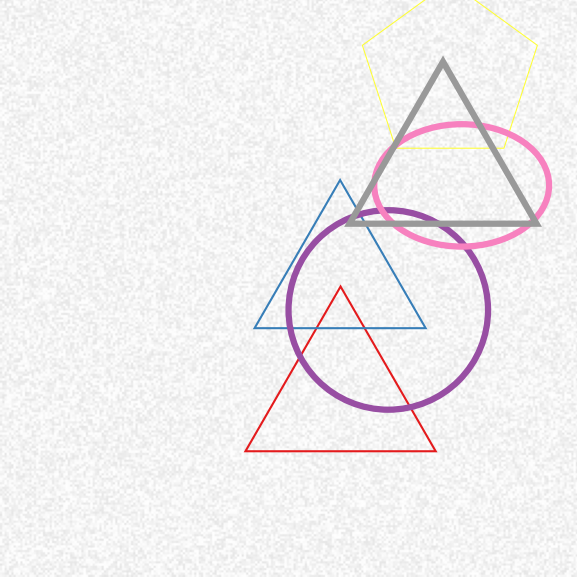[{"shape": "triangle", "thickness": 1, "radius": 0.95, "center": [0.59, 0.313]}, {"shape": "triangle", "thickness": 1, "radius": 0.86, "center": [0.589, 0.516]}, {"shape": "circle", "thickness": 3, "radius": 0.86, "center": [0.672, 0.462]}, {"shape": "pentagon", "thickness": 0.5, "radius": 0.8, "center": [0.779, 0.871]}, {"shape": "oval", "thickness": 3, "radius": 0.76, "center": [0.799, 0.678]}, {"shape": "triangle", "thickness": 3, "radius": 0.93, "center": [0.767, 0.705]}]